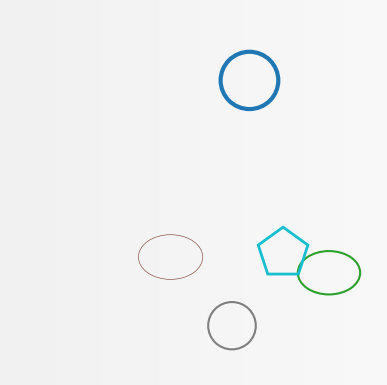[{"shape": "circle", "thickness": 3, "radius": 0.37, "center": [0.644, 0.791]}, {"shape": "oval", "thickness": 1.5, "radius": 0.4, "center": [0.849, 0.292]}, {"shape": "oval", "thickness": 0.5, "radius": 0.41, "center": [0.44, 0.332]}, {"shape": "circle", "thickness": 1.5, "radius": 0.31, "center": [0.599, 0.154]}, {"shape": "pentagon", "thickness": 2, "radius": 0.34, "center": [0.73, 0.343]}]